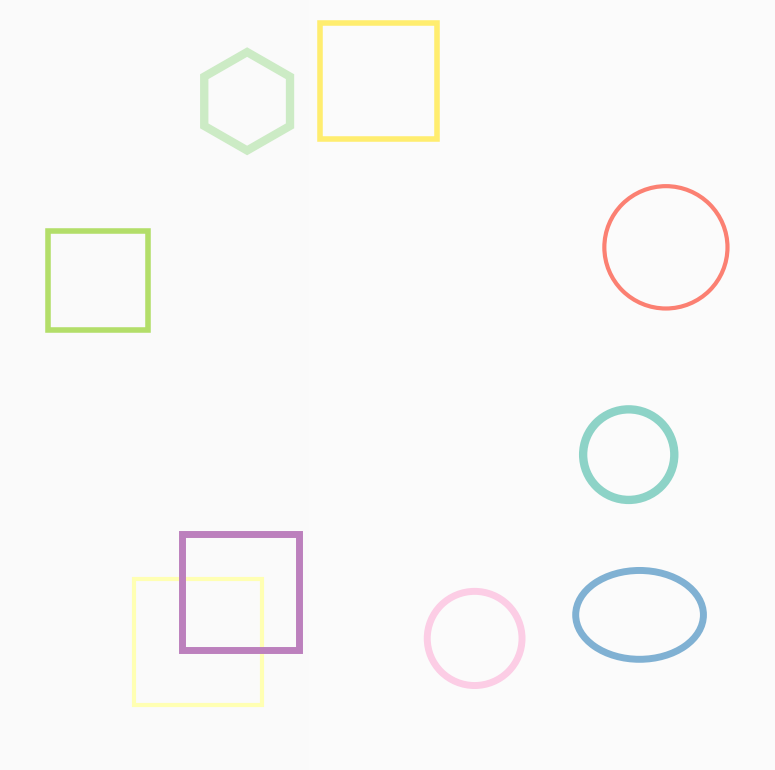[{"shape": "circle", "thickness": 3, "radius": 0.29, "center": [0.811, 0.41]}, {"shape": "square", "thickness": 1.5, "radius": 0.41, "center": [0.255, 0.166]}, {"shape": "circle", "thickness": 1.5, "radius": 0.4, "center": [0.859, 0.679]}, {"shape": "oval", "thickness": 2.5, "radius": 0.41, "center": [0.825, 0.201]}, {"shape": "square", "thickness": 2, "radius": 0.32, "center": [0.126, 0.636]}, {"shape": "circle", "thickness": 2.5, "radius": 0.31, "center": [0.612, 0.171]}, {"shape": "square", "thickness": 2.5, "radius": 0.38, "center": [0.311, 0.231]}, {"shape": "hexagon", "thickness": 3, "radius": 0.32, "center": [0.319, 0.868]}, {"shape": "square", "thickness": 2, "radius": 0.38, "center": [0.488, 0.895]}]